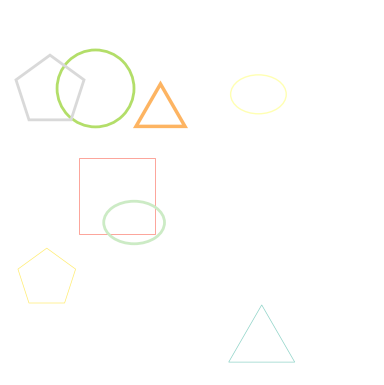[{"shape": "triangle", "thickness": 0.5, "radius": 0.5, "center": [0.68, 0.109]}, {"shape": "oval", "thickness": 1, "radius": 0.36, "center": [0.671, 0.755]}, {"shape": "square", "thickness": 0.5, "radius": 0.5, "center": [0.304, 0.491]}, {"shape": "triangle", "thickness": 2.5, "radius": 0.37, "center": [0.417, 0.708]}, {"shape": "circle", "thickness": 2, "radius": 0.5, "center": [0.248, 0.77]}, {"shape": "pentagon", "thickness": 2, "radius": 0.46, "center": [0.13, 0.764]}, {"shape": "oval", "thickness": 2, "radius": 0.39, "center": [0.348, 0.422]}, {"shape": "pentagon", "thickness": 0.5, "radius": 0.39, "center": [0.121, 0.277]}]